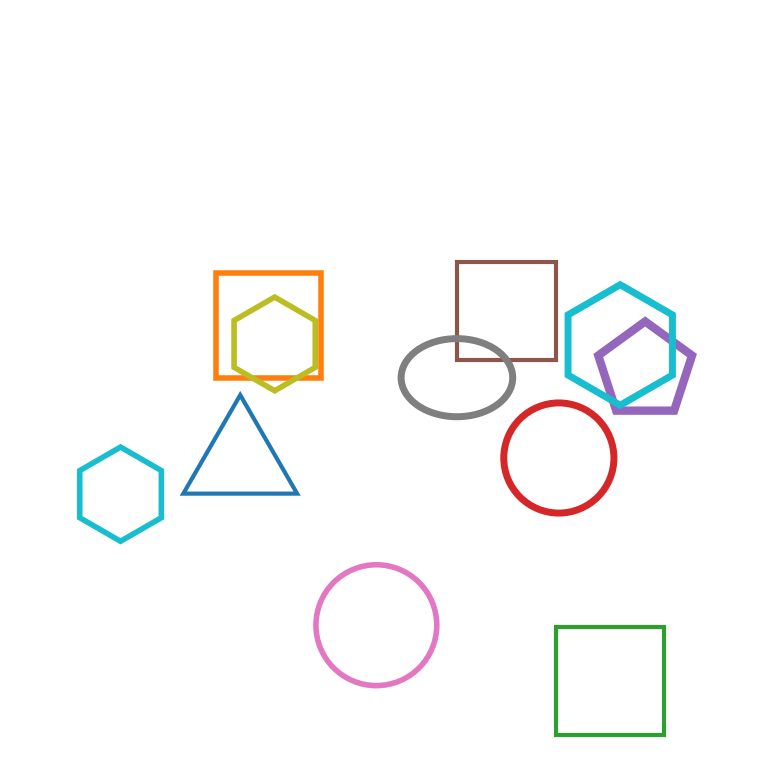[{"shape": "triangle", "thickness": 1.5, "radius": 0.43, "center": [0.312, 0.402]}, {"shape": "square", "thickness": 2, "radius": 0.34, "center": [0.349, 0.577]}, {"shape": "square", "thickness": 1.5, "radius": 0.35, "center": [0.792, 0.115]}, {"shape": "circle", "thickness": 2.5, "radius": 0.36, "center": [0.726, 0.405]}, {"shape": "pentagon", "thickness": 3, "radius": 0.32, "center": [0.838, 0.518]}, {"shape": "square", "thickness": 1.5, "radius": 0.32, "center": [0.658, 0.596]}, {"shape": "circle", "thickness": 2, "radius": 0.39, "center": [0.489, 0.188]}, {"shape": "oval", "thickness": 2.5, "radius": 0.36, "center": [0.593, 0.51]}, {"shape": "hexagon", "thickness": 2, "radius": 0.3, "center": [0.357, 0.553]}, {"shape": "hexagon", "thickness": 2, "radius": 0.31, "center": [0.157, 0.358]}, {"shape": "hexagon", "thickness": 2.5, "radius": 0.39, "center": [0.805, 0.552]}]